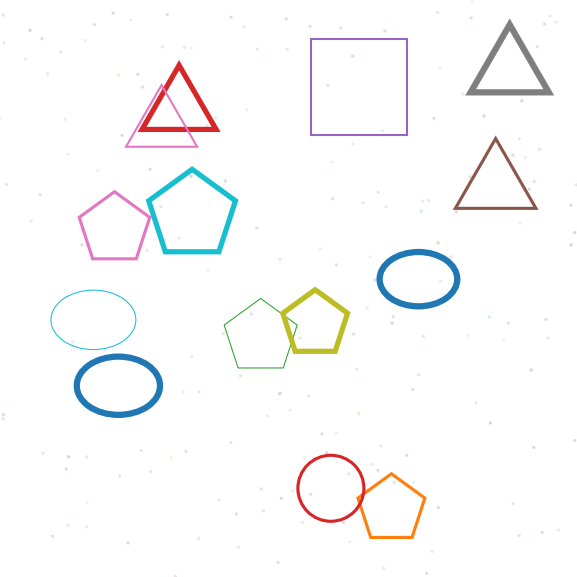[{"shape": "oval", "thickness": 3, "radius": 0.36, "center": [0.205, 0.331]}, {"shape": "oval", "thickness": 3, "radius": 0.34, "center": [0.725, 0.516]}, {"shape": "pentagon", "thickness": 1.5, "radius": 0.3, "center": [0.678, 0.118]}, {"shape": "pentagon", "thickness": 0.5, "radius": 0.33, "center": [0.451, 0.416]}, {"shape": "circle", "thickness": 1.5, "radius": 0.29, "center": [0.573, 0.154]}, {"shape": "triangle", "thickness": 2.5, "radius": 0.37, "center": [0.31, 0.812]}, {"shape": "square", "thickness": 1, "radius": 0.42, "center": [0.622, 0.848]}, {"shape": "triangle", "thickness": 1.5, "radius": 0.4, "center": [0.858, 0.679]}, {"shape": "pentagon", "thickness": 1.5, "radius": 0.32, "center": [0.198, 0.603]}, {"shape": "triangle", "thickness": 1, "radius": 0.36, "center": [0.28, 0.781]}, {"shape": "triangle", "thickness": 3, "radius": 0.39, "center": [0.883, 0.878]}, {"shape": "pentagon", "thickness": 2.5, "radius": 0.29, "center": [0.546, 0.439]}, {"shape": "pentagon", "thickness": 2.5, "radius": 0.39, "center": [0.333, 0.627]}, {"shape": "oval", "thickness": 0.5, "radius": 0.37, "center": [0.162, 0.445]}]